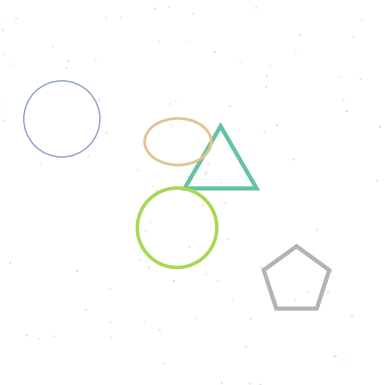[{"shape": "triangle", "thickness": 3, "radius": 0.54, "center": [0.573, 0.565]}, {"shape": "circle", "thickness": 1, "radius": 0.49, "center": [0.161, 0.691]}, {"shape": "circle", "thickness": 2.5, "radius": 0.52, "center": [0.46, 0.408]}, {"shape": "oval", "thickness": 2, "radius": 0.43, "center": [0.462, 0.632]}, {"shape": "pentagon", "thickness": 3, "radius": 0.45, "center": [0.77, 0.271]}]